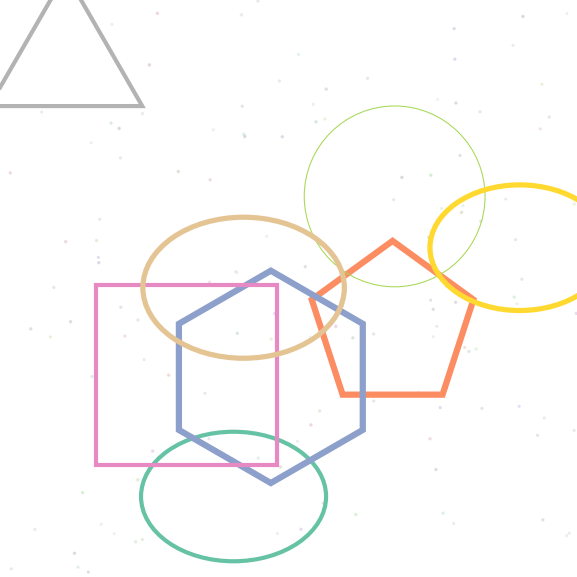[{"shape": "oval", "thickness": 2, "radius": 0.8, "center": [0.404, 0.139]}, {"shape": "pentagon", "thickness": 3, "radius": 0.74, "center": [0.68, 0.435]}, {"shape": "hexagon", "thickness": 3, "radius": 0.92, "center": [0.469, 0.347]}, {"shape": "square", "thickness": 2, "radius": 0.78, "center": [0.323, 0.349]}, {"shape": "circle", "thickness": 0.5, "radius": 0.78, "center": [0.683, 0.659]}, {"shape": "oval", "thickness": 2.5, "radius": 0.78, "center": [0.9, 0.57]}, {"shape": "oval", "thickness": 2.5, "radius": 0.87, "center": [0.422, 0.501]}, {"shape": "triangle", "thickness": 2, "radius": 0.76, "center": [0.114, 0.892]}]